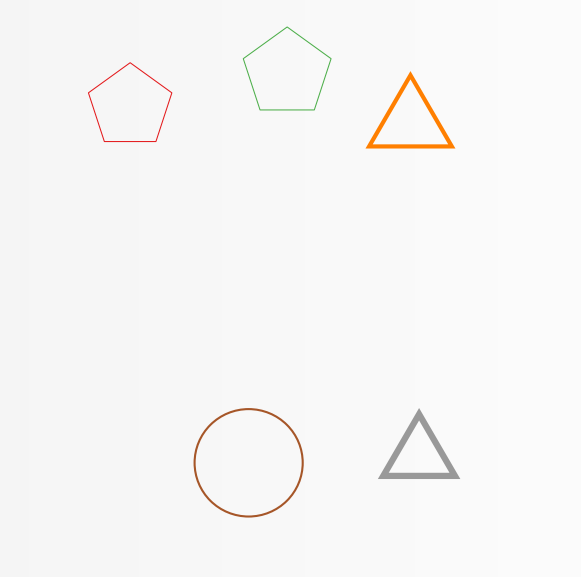[{"shape": "pentagon", "thickness": 0.5, "radius": 0.38, "center": [0.224, 0.815]}, {"shape": "pentagon", "thickness": 0.5, "radius": 0.4, "center": [0.494, 0.873]}, {"shape": "triangle", "thickness": 2, "radius": 0.41, "center": [0.706, 0.787]}, {"shape": "circle", "thickness": 1, "radius": 0.47, "center": [0.428, 0.198]}, {"shape": "triangle", "thickness": 3, "radius": 0.36, "center": [0.721, 0.211]}]